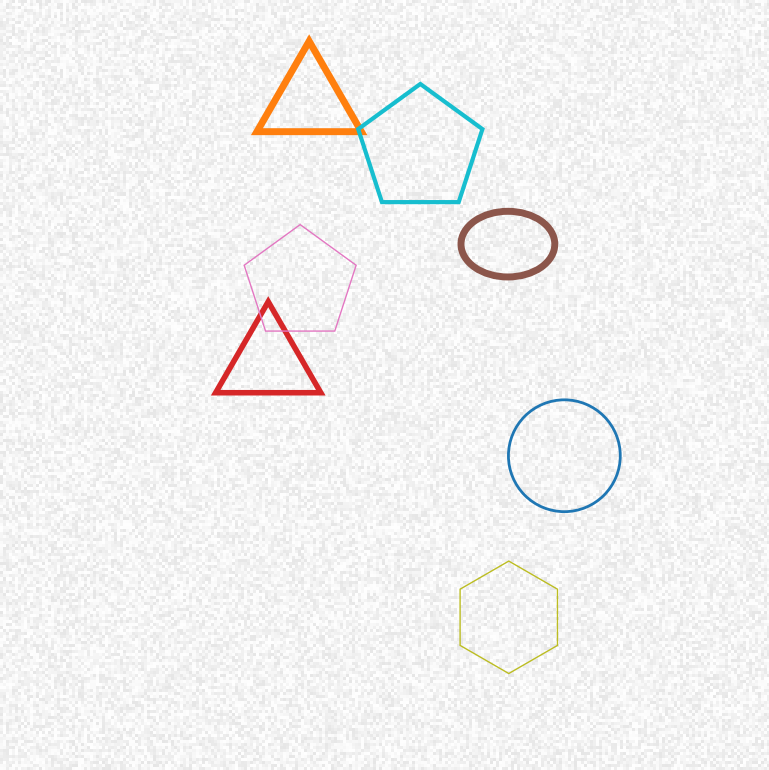[{"shape": "circle", "thickness": 1, "radius": 0.36, "center": [0.733, 0.408]}, {"shape": "triangle", "thickness": 2.5, "radius": 0.39, "center": [0.401, 0.868]}, {"shape": "triangle", "thickness": 2, "radius": 0.39, "center": [0.348, 0.529]}, {"shape": "oval", "thickness": 2.5, "radius": 0.3, "center": [0.66, 0.683]}, {"shape": "pentagon", "thickness": 0.5, "radius": 0.38, "center": [0.39, 0.632]}, {"shape": "hexagon", "thickness": 0.5, "radius": 0.37, "center": [0.661, 0.198]}, {"shape": "pentagon", "thickness": 1.5, "radius": 0.42, "center": [0.546, 0.806]}]